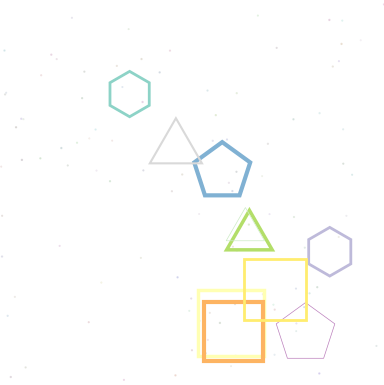[{"shape": "hexagon", "thickness": 2, "radius": 0.29, "center": [0.337, 0.756]}, {"shape": "square", "thickness": 2.5, "radius": 0.43, "center": [0.601, 0.162]}, {"shape": "hexagon", "thickness": 2, "radius": 0.32, "center": [0.857, 0.346]}, {"shape": "pentagon", "thickness": 3, "radius": 0.38, "center": [0.577, 0.554]}, {"shape": "square", "thickness": 3, "radius": 0.38, "center": [0.606, 0.14]}, {"shape": "triangle", "thickness": 2.5, "radius": 0.34, "center": [0.648, 0.385]}, {"shape": "triangle", "thickness": 1.5, "radius": 0.39, "center": [0.457, 0.615]}, {"shape": "pentagon", "thickness": 0.5, "radius": 0.4, "center": [0.794, 0.134]}, {"shape": "triangle", "thickness": 0.5, "radius": 0.29, "center": [0.637, 0.403]}, {"shape": "square", "thickness": 2, "radius": 0.4, "center": [0.715, 0.248]}]